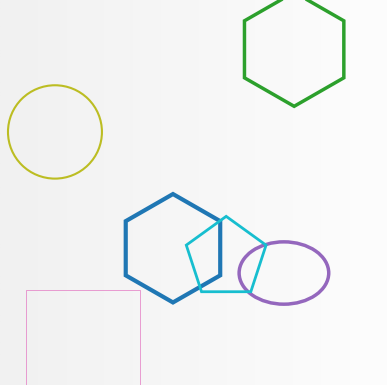[{"shape": "hexagon", "thickness": 3, "radius": 0.7, "center": [0.446, 0.355]}, {"shape": "hexagon", "thickness": 2.5, "radius": 0.74, "center": [0.759, 0.872]}, {"shape": "oval", "thickness": 2.5, "radius": 0.58, "center": [0.733, 0.291]}, {"shape": "square", "thickness": 0.5, "radius": 0.73, "center": [0.214, 0.1]}, {"shape": "circle", "thickness": 1.5, "radius": 0.61, "center": [0.142, 0.657]}, {"shape": "pentagon", "thickness": 2, "radius": 0.54, "center": [0.584, 0.33]}]